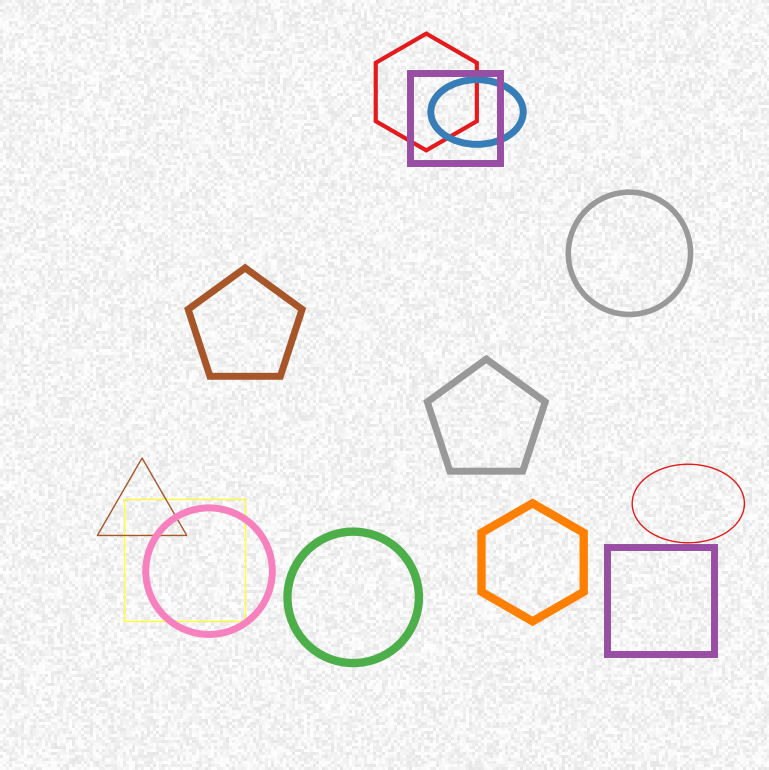[{"shape": "hexagon", "thickness": 1.5, "radius": 0.38, "center": [0.554, 0.881]}, {"shape": "oval", "thickness": 0.5, "radius": 0.36, "center": [0.894, 0.346]}, {"shape": "oval", "thickness": 2.5, "radius": 0.3, "center": [0.619, 0.855]}, {"shape": "circle", "thickness": 3, "radius": 0.43, "center": [0.459, 0.224]}, {"shape": "square", "thickness": 2.5, "radius": 0.29, "center": [0.59, 0.847]}, {"shape": "square", "thickness": 2.5, "radius": 0.35, "center": [0.858, 0.22]}, {"shape": "hexagon", "thickness": 3, "radius": 0.38, "center": [0.692, 0.27]}, {"shape": "square", "thickness": 0.5, "radius": 0.4, "center": [0.24, 0.273]}, {"shape": "pentagon", "thickness": 2.5, "radius": 0.39, "center": [0.318, 0.574]}, {"shape": "triangle", "thickness": 0.5, "radius": 0.34, "center": [0.184, 0.338]}, {"shape": "circle", "thickness": 2.5, "radius": 0.41, "center": [0.271, 0.258]}, {"shape": "circle", "thickness": 2, "radius": 0.4, "center": [0.817, 0.671]}, {"shape": "pentagon", "thickness": 2.5, "radius": 0.4, "center": [0.632, 0.453]}]